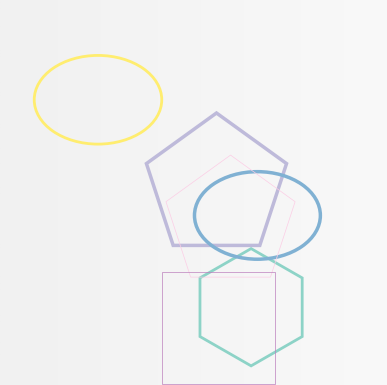[{"shape": "hexagon", "thickness": 2, "radius": 0.76, "center": [0.648, 0.202]}, {"shape": "pentagon", "thickness": 2.5, "radius": 0.95, "center": [0.559, 0.516]}, {"shape": "oval", "thickness": 2.5, "radius": 0.81, "center": [0.664, 0.44]}, {"shape": "pentagon", "thickness": 0.5, "radius": 0.88, "center": [0.595, 0.422]}, {"shape": "square", "thickness": 0.5, "radius": 0.73, "center": [0.564, 0.147]}, {"shape": "oval", "thickness": 2, "radius": 0.82, "center": [0.253, 0.741]}]